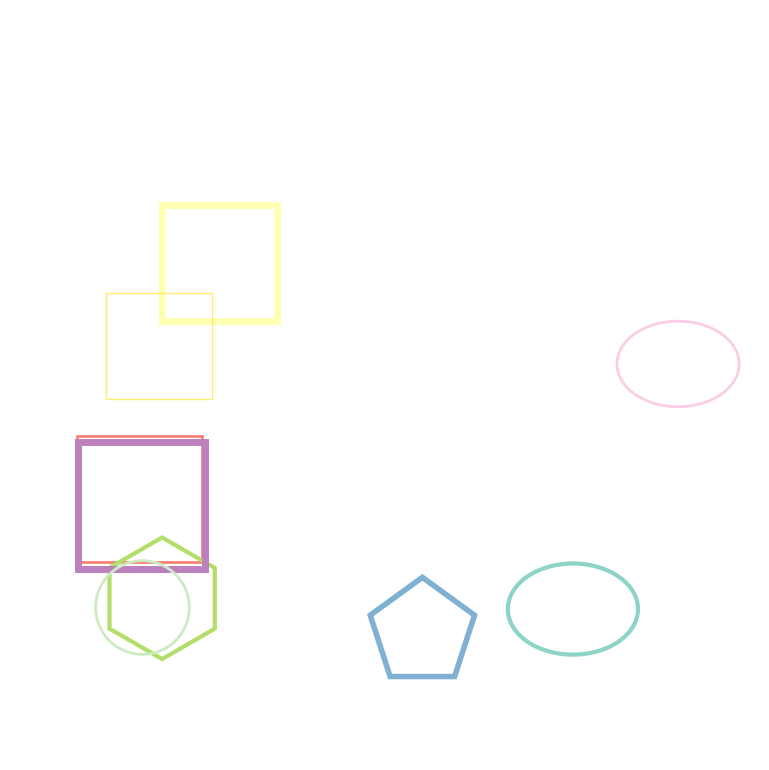[{"shape": "oval", "thickness": 1.5, "radius": 0.42, "center": [0.744, 0.209]}, {"shape": "square", "thickness": 2.5, "radius": 0.37, "center": [0.285, 0.658]}, {"shape": "square", "thickness": 1, "radius": 0.41, "center": [0.181, 0.352]}, {"shape": "pentagon", "thickness": 2, "radius": 0.36, "center": [0.549, 0.179]}, {"shape": "hexagon", "thickness": 1.5, "radius": 0.39, "center": [0.211, 0.223]}, {"shape": "oval", "thickness": 1, "radius": 0.4, "center": [0.881, 0.527]}, {"shape": "square", "thickness": 2.5, "radius": 0.41, "center": [0.184, 0.344]}, {"shape": "circle", "thickness": 1, "radius": 0.3, "center": [0.185, 0.211]}, {"shape": "square", "thickness": 0.5, "radius": 0.34, "center": [0.206, 0.551]}]